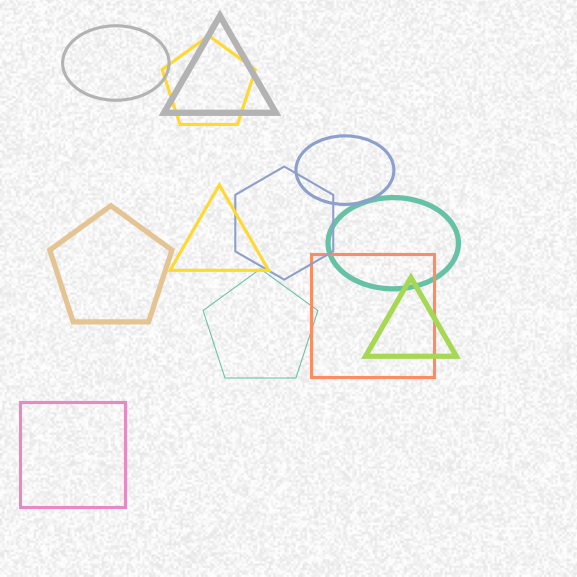[{"shape": "pentagon", "thickness": 0.5, "radius": 0.52, "center": [0.451, 0.429]}, {"shape": "oval", "thickness": 2.5, "radius": 0.56, "center": [0.681, 0.578]}, {"shape": "square", "thickness": 1.5, "radius": 0.53, "center": [0.645, 0.453]}, {"shape": "oval", "thickness": 1.5, "radius": 0.42, "center": [0.597, 0.705]}, {"shape": "hexagon", "thickness": 1, "radius": 0.49, "center": [0.492, 0.613]}, {"shape": "square", "thickness": 1.5, "radius": 0.45, "center": [0.125, 0.212]}, {"shape": "triangle", "thickness": 2.5, "radius": 0.45, "center": [0.712, 0.428]}, {"shape": "pentagon", "thickness": 1.5, "radius": 0.42, "center": [0.361, 0.852]}, {"shape": "triangle", "thickness": 1.5, "radius": 0.49, "center": [0.38, 0.58]}, {"shape": "pentagon", "thickness": 2.5, "radius": 0.56, "center": [0.192, 0.532]}, {"shape": "oval", "thickness": 1.5, "radius": 0.46, "center": [0.201, 0.89]}, {"shape": "triangle", "thickness": 3, "radius": 0.56, "center": [0.381, 0.86]}]